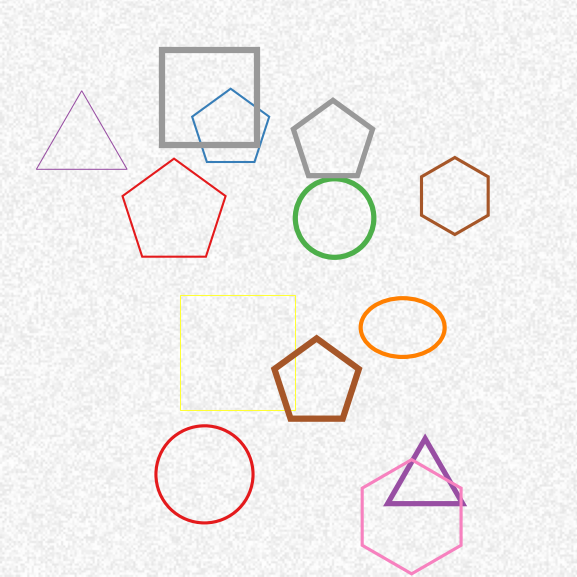[{"shape": "pentagon", "thickness": 1, "radius": 0.47, "center": [0.301, 0.631]}, {"shape": "circle", "thickness": 1.5, "radius": 0.42, "center": [0.354, 0.178]}, {"shape": "pentagon", "thickness": 1, "radius": 0.35, "center": [0.399, 0.775]}, {"shape": "circle", "thickness": 2.5, "radius": 0.34, "center": [0.579, 0.622]}, {"shape": "triangle", "thickness": 0.5, "radius": 0.45, "center": [0.142, 0.751]}, {"shape": "triangle", "thickness": 2.5, "radius": 0.38, "center": [0.736, 0.165]}, {"shape": "oval", "thickness": 2, "radius": 0.36, "center": [0.697, 0.432]}, {"shape": "square", "thickness": 0.5, "radius": 0.5, "center": [0.411, 0.389]}, {"shape": "pentagon", "thickness": 3, "radius": 0.38, "center": [0.548, 0.336]}, {"shape": "hexagon", "thickness": 1.5, "radius": 0.33, "center": [0.788, 0.66]}, {"shape": "hexagon", "thickness": 1.5, "radius": 0.49, "center": [0.713, 0.104]}, {"shape": "square", "thickness": 3, "radius": 0.41, "center": [0.363, 0.83]}, {"shape": "pentagon", "thickness": 2.5, "radius": 0.36, "center": [0.577, 0.753]}]